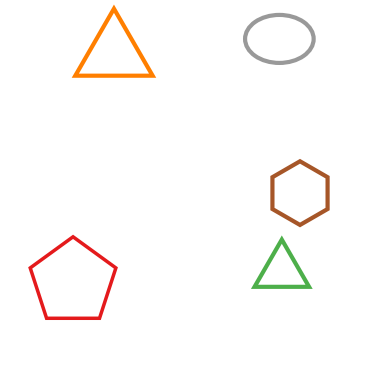[{"shape": "pentagon", "thickness": 2.5, "radius": 0.58, "center": [0.19, 0.268]}, {"shape": "triangle", "thickness": 3, "radius": 0.41, "center": [0.732, 0.296]}, {"shape": "triangle", "thickness": 3, "radius": 0.58, "center": [0.296, 0.861]}, {"shape": "hexagon", "thickness": 3, "radius": 0.41, "center": [0.779, 0.498]}, {"shape": "oval", "thickness": 3, "radius": 0.45, "center": [0.726, 0.899]}]